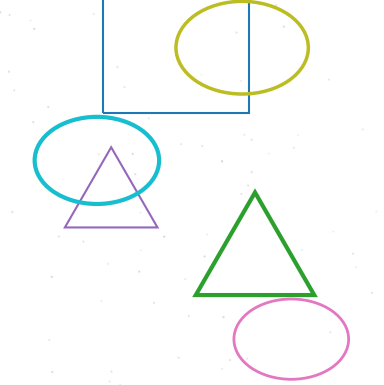[{"shape": "square", "thickness": 1.5, "radius": 0.95, "center": [0.457, 0.897]}, {"shape": "triangle", "thickness": 3, "radius": 0.89, "center": [0.662, 0.322]}, {"shape": "triangle", "thickness": 1.5, "radius": 0.69, "center": [0.289, 0.479]}, {"shape": "oval", "thickness": 2, "radius": 0.74, "center": [0.757, 0.119]}, {"shape": "oval", "thickness": 2.5, "radius": 0.86, "center": [0.629, 0.876]}, {"shape": "oval", "thickness": 3, "radius": 0.81, "center": [0.252, 0.583]}]